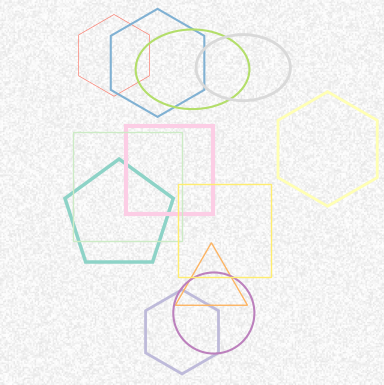[{"shape": "pentagon", "thickness": 2.5, "radius": 0.74, "center": [0.309, 0.439]}, {"shape": "hexagon", "thickness": 2, "radius": 0.74, "center": [0.851, 0.613]}, {"shape": "hexagon", "thickness": 2, "radius": 0.55, "center": [0.473, 0.138]}, {"shape": "hexagon", "thickness": 0.5, "radius": 0.53, "center": [0.296, 0.856]}, {"shape": "hexagon", "thickness": 1.5, "radius": 0.7, "center": [0.409, 0.837]}, {"shape": "triangle", "thickness": 1, "radius": 0.54, "center": [0.549, 0.261]}, {"shape": "oval", "thickness": 1.5, "radius": 0.74, "center": [0.5, 0.82]}, {"shape": "square", "thickness": 3, "radius": 0.57, "center": [0.44, 0.559]}, {"shape": "oval", "thickness": 2, "radius": 0.61, "center": [0.632, 0.824]}, {"shape": "circle", "thickness": 1.5, "radius": 0.53, "center": [0.555, 0.187]}, {"shape": "square", "thickness": 1, "radius": 0.71, "center": [0.332, 0.516]}, {"shape": "square", "thickness": 1, "radius": 0.6, "center": [0.583, 0.401]}]